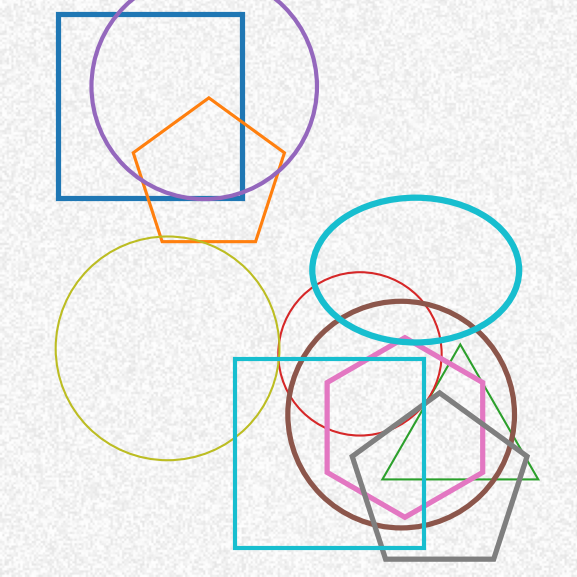[{"shape": "square", "thickness": 2.5, "radius": 0.79, "center": [0.26, 0.816]}, {"shape": "pentagon", "thickness": 1.5, "radius": 0.69, "center": [0.362, 0.692]}, {"shape": "triangle", "thickness": 1, "radius": 0.78, "center": [0.797, 0.247]}, {"shape": "circle", "thickness": 1, "radius": 0.71, "center": [0.623, 0.386]}, {"shape": "circle", "thickness": 2, "radius": 0.98, "center": [0.354, 0.85]}, {"shape": "circle", "thickness": 2.5, "radius": 0.98, "center": [0.695, 0.281]}, {"shape": "hexagon", "thickness": 2.5, "radius": 0.78, "center": [0.701, 0.259]}, {"shape": "pentagon", "thickness": 2.5, "radius": 0.8, "center": [0.761, 0.16]}, {"shape": "circle", "thickness": 1, "radius": 0.97, "center": [0.29, 0.396]}, {"shape": "square", "thickness": 2, "radius": 0.82, "center": [0.57, 0.214]}, {"shape": "oval", "thickness": 3, "radius": 0.9, "center": [0.72, 0.531]}]